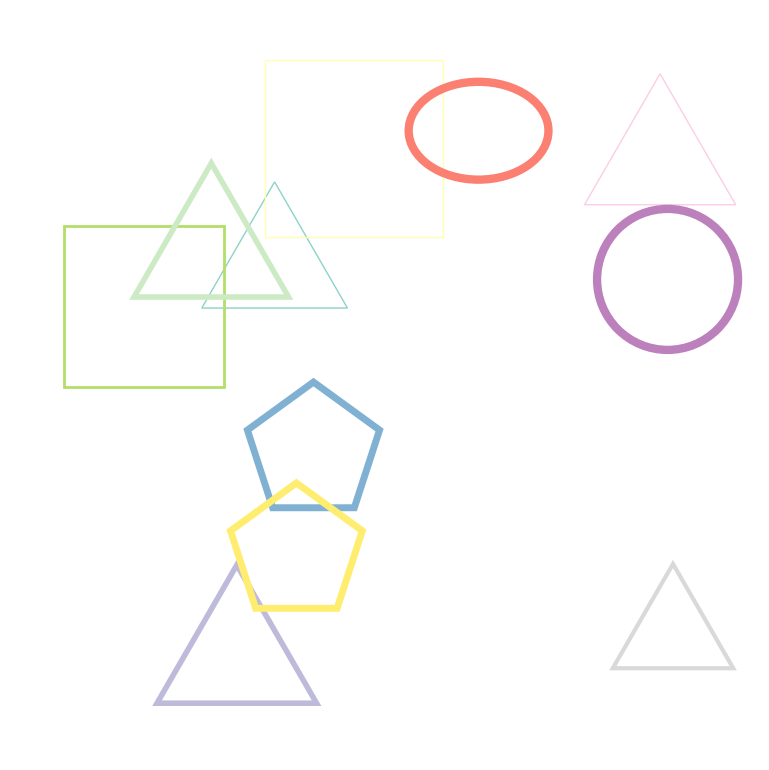[{"shape": "triangle", "thickness": 0.5, "radius": 0.55, "center": [0.357, 0.655]}, {"shape": "square", "thickness": 0.5, "radius": 0.58, "center": [0.46, 0.807]}, {"shape": "triangle", "thickness": 2, "radius": 0.6, "center": [0.308, 0.147]}, {"shape": "oval", "thickness": 3, "radius": 0.45, "center": [0.622, 0.83]}, {"shape": "pentagon", "thickness": 2.5, "radius": 0.45, "center": [0.407, 0.414]}, {"shape": "square", "thickness": 1, "radius": 0.52, "center": [0.187, 0.602]}, {"shape": "triangle", "thickness": 0.5, "radius": 0.57, "center": [0.857, 0.791]}, {"shape": "triangle", "thickness": 1.5, "radius": 0.45, "center": [0.874, 0.177]}, {"shape": "circle", "thickness": 3, "radius": 0.46, "center": [0.867, 0.637]}, {"shape": "triangle", "thickness": 2, "radius": 0.58, "center": [0.274, 0.672]}, {"shape": "pentagon", "thickness": 2.5, "radius": 0.45, "center": [0.385, 0.283]}]